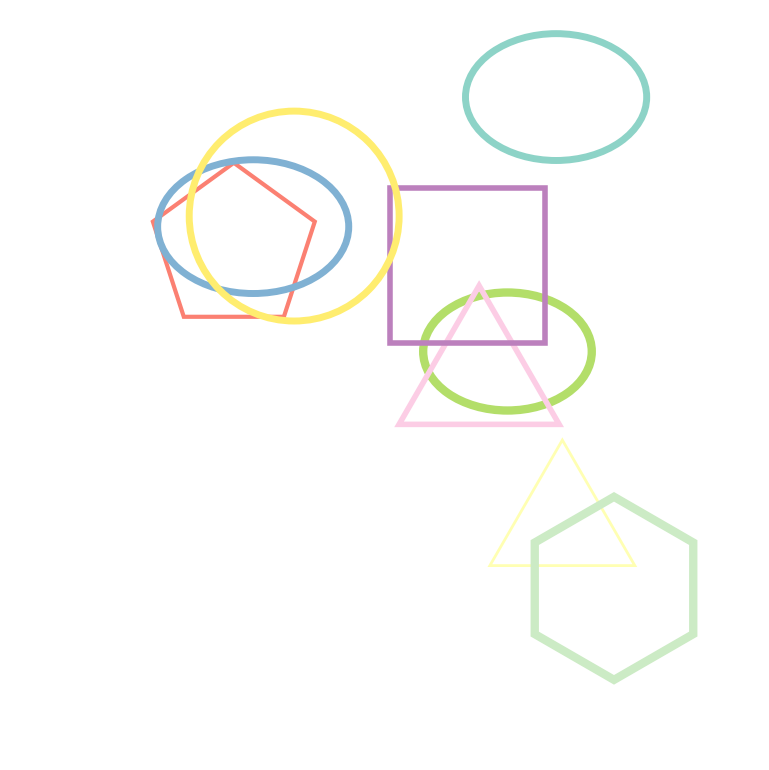[{"shape": "oval", "thickness": 2.5, "radius": 0.59, "center": [0.722, 0.874]}, {"shape": "triangle", "thickness": 1, "radius": 0.54, "center": [0.73, 0.32]}, {"shape": "pentagon", "thickness": 1.5, "radius": 0.55, "center": [0.304, 0.678]}, {"shape": "oval", "thickness": 2.5, "radius": 0.62, "center": [0.329, 0.706]}, {"shape": "oval", "thickness": 3, "radius": 0.55, "center": [0.659, 0.543]}, {"shape": "triangle", "thickness": 2, "radius": 0.6, "center": [0.622, 0.509]}, {"shape": "square", "thickness": 2, "radius": 0.5, "center": [0.607, 0.655]}, {"shape": "hexagon", "thickness": 3, "radius": 0.59, "center": [0.797, 0.236]}, {"shape": "circle", "thickness": 2.5, "radius": 0.68, "center": [0.382, 0.719]}]